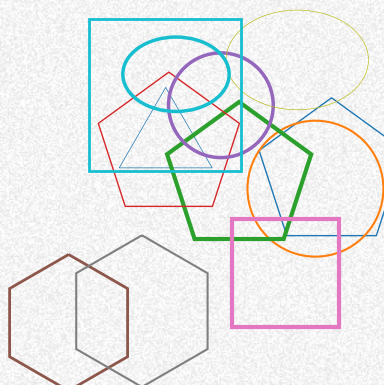[{"shape": "triangle", "thickness": 0.5, "radius": 0.7, "center": [0.43, 0.634]}, {"shape": "pentagon", "thickness": 1, "radius": 0.99, "center": [0.861, 0.548]}, {"shape": "circle", "thickness": 1.5, "radius": 0.88, "center": [0.819, 0.51]}, {"shape": "pentagon", "thickness": 3, "radius": 0.98, "center": [0.621, 0.538]}, {"shape": "pentagon", "thickness": 1, "radius": 0.96, "center": [0.439, 0.62]}, {"shape": "circle", "thickness": 2.5, "radius": 0.68, "center": [0.574, 0.727]}, {"shape": "hexagon", "thickness": 2, "radius": 0.88, "center": [0.178, 0.162]}, {"shape": "square", "thickness": 3, "radius": 0.7, "center": [0.742, 0.291]}, {"shape": "hexagon", "thickness": 1.5, "radius": 0.98, "center": [0.369, 0.192]}, {"shape": "oval", "thickness": 0.5, "radius": 0.92, "center": [0.772, 0.844]}, {"shape": "oval", "thickness": 2.5, "radius": 0.69, "center": [0.457, 0.807]}, {"shape": "square", "thickness": 2, "radius": 0.99, "center": [0.429, 0.752]}]